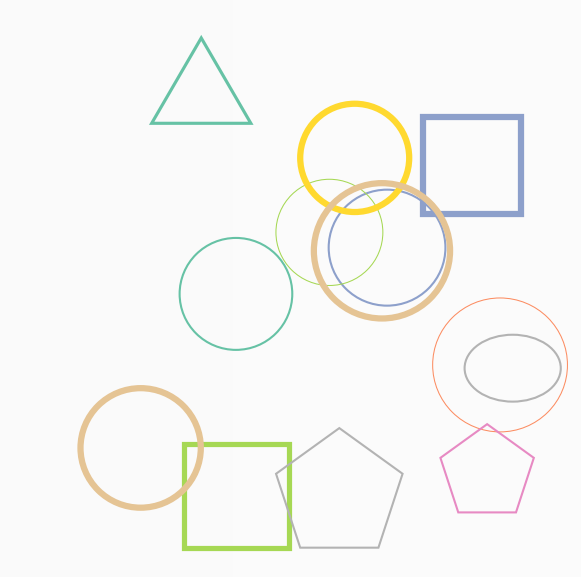[{"shape": "triangle", "thickness": 1.5, "radius": 0.49, "center": [0.346, 0.835]}, {"shape": "circle", "thickness": 1, "radius": 0.48, "center": [0.406, 0.49]}, {"shape": "circle", "thickness": 0.5, "radius": 0.58, "center": [0.86, 0.367]}, {"shape": "circle", "thickness": 1, "radius": 0.5, "center": [0.666, 0.57]}, {"shape": "square", "thickness": 3, "radius": 0.42, "center": [0.812, 0.713]}, {"shape": "pentagon", "thickness": 1, "radius": 0.42, "center": [0.838, 0.18]}, {"shape": "square", "thickness": 2.5, "radius": 0.45, "center": [0.407, 0.141]}, {"shape": "circle", "thickness": 0.5, "radius": 0.46, "center": [0.567, 0.597]}, {"shape": "circle", "thickness": 3, "radius": 0.47, "center": [0.61, 0.726]}, {"shape": "circle", "thickness": 3, "radius": 0.59, "center": [0.657, 0.565]}, {"shape": "circle", "thickness": 3, "radius": 0.52, "center": [0.242, 0.223]}, {"shape": "pentagon", "thickness": 1, "radius": 0.57, "center": [0.584, 0.143]}, {"shape": "oval", "thickness": 1, "radius": 0.41, "center": [0.882, 0.362]}]